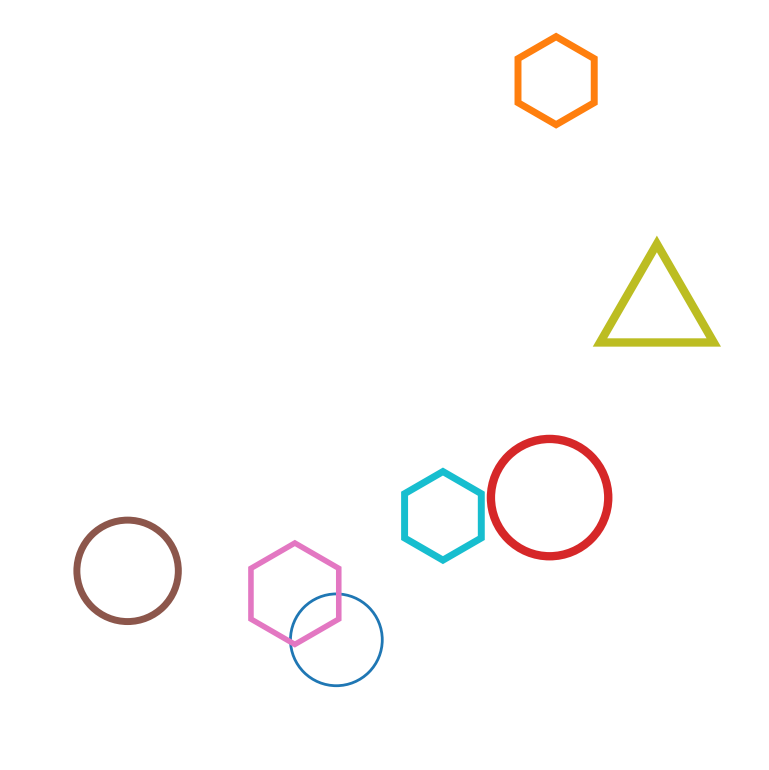[{"shape": "circle", "thickness": 1, "radius": 0.3, "center": [0.437, 0.169]}, {"shape": "hexagon", "thickness": 2.5, "radius": 0.29, "center": [0.722, 0.895]}, {"shape": "circle", "thickness": 3, "radius": 0.38, "center": [0.714, 0.354]}, {"shape": "circle", "thickness": 2.5, "radius": 0.33, "center": [0.166, 0.259]}, {"shape": "hexagon", "thickness": 2, "radius": 0.33, "center": [0.383, 0.229]}, {"shape": "triangle", "thickness": 3, "radius": 0.43, "center": [0.853, 0.598]}, {"shape": "hexagon", "thickness": 2.5, "radius": 0.29, "center": [0.575, 0.33]}]